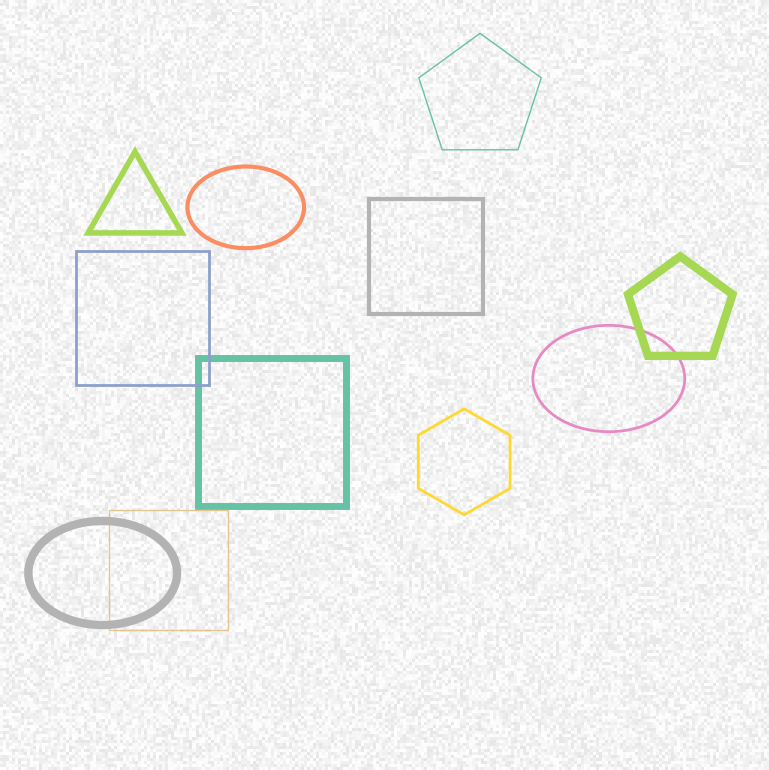[{"shape": "pentagon", "thickness": 0.5, "radius": 0.42, "center": [0.623, 0.873]}, {"shape": "square", "thickness": 2.5, "radius": 0.48, "center": [0.353, 0.439]}, {"shape": "oval", "thickness": 1.5, "radius": 0.38, "center": [0.319, 0.731]}, {"shape": "square", "thickness": 1, "radius": 0.43, "center": [0.185, 0.587]}, {"shape": "oval", "thickness": 1, "radius": 0.49, "center": [0.791, 0.508]}, {"shape": "triangle", "thickness": 2, "radius": 0.35, "center": [0.175, 0.733]}, {"shape": "pentagon", "thickness": 3, "radius": 0.36, "center": [0.883, 0.596]}, {"shape": "hexagon", "thickness": 1, "radius": 0.34, "center": [0.603, 0.4]}, {"shape": "square", "thickness": 0.5, "radius": 0.39, "center": [0.219, 0.26]}, {"shape": "square", "thickness": 1.5, "radius": 0.37, "center": [0.553, 0.667]}, {"shape": "oval", "thickness": 3, "radius": 0.48, "center": [0.133, 0.256]}]